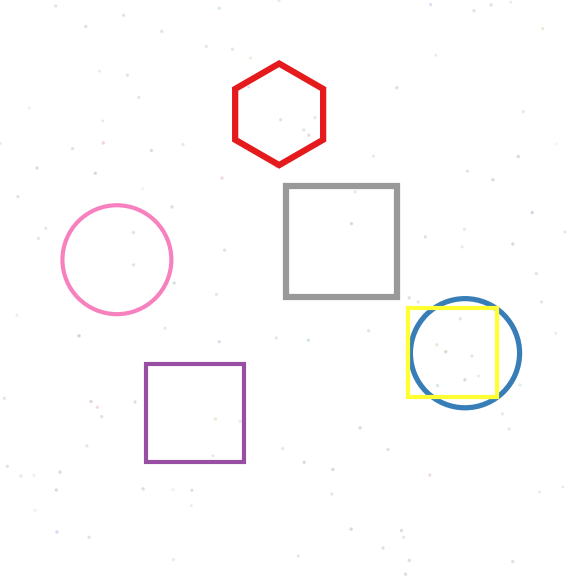[{"shape": "hexagon", "thickness": 3, "radius": 0.44, "center": [0.483, 0.801]}, {"shape": "circle", "thickness": 2.5, "radius": 0.47, "center": [0.805, 0.388]}, {"shape": "square", "thickness": 2, "radius": 0.42, "center": [0.338, 0.284]}, {"shape": "square", "thickness": 2, "radius": 0.39, "center": [0.783, 0.39]}, {"shape": "circle", "thickness": 2, "radius": 0.47, "center": [0.202, 0.549]}, {"shape": "square", "thickness": 3, "radius": 0.48, "center": [0.592, 0.581]}]